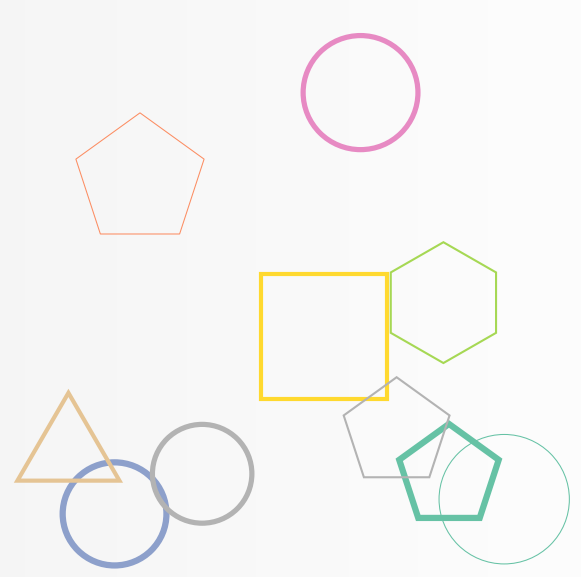[{"shape": "pentagon", "thickness": 3, "radius": 0.45, "center": [0.772, 0.175]}, {"shape": "circle", "thickness": 0.5, "radius": 0.56, "center": [0.867, 0.135]}, {"shape": "pentagon", "thickness": 0.5, "radius": 0.58, "center": [0.241, 0.688]}, {"shape": "circle", "thickness": 3, "radius": 0.45, "center": [0.197, 0.109]}, {"shape": "circle", "thickness": 2.5, "radius": 0.49, "center": [0.62, 0.839]}, {"shape": "hexagon", "thickness": 1, "radius": 0.52, "center": [0.763, 0.475]}, {"shape": "square", "thickness": 2, "radius": 0.54, "center": [0.557, 0.417]}, {"shape": "triangle", "thickness": 2, "radius": 0.51, "center": [0.118, 0.217]}, {"shape": "pentagon", "thickness": 1, "radius": 0.48, "center": [0.682, 0.25]}, {"shape": "circle", "thickness": 2.5, "radius": 0.43, "center": [0.348, 0.179]}]